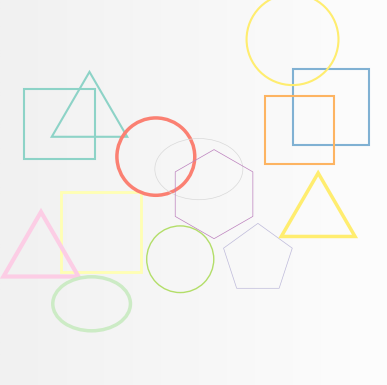[{"shape": "square", "thickness": 1.5, "radius": 0.45, "center": [0.153, 0.678]}, {"shape": "triangle", "thickness": 1.5, "radius": 0.56, "center": [0.231, 0.701]}, {"shape": "square", "thickness": 2, "radius": 0.52, "center": [0.259, 0.397]}, {"shape": "pentagon", "thickness": 0.5, "radius": 0.47, "center": [0.666, 0.327]}, {"shape": "circle", "thickness": 2.5, "radius": 0.5, "center": [0.402, 0.593]}, {"shape": "square", "thickness": 1.5, "radius": 0.49, "center": [0.855, 0.721]}, {"shape": "square", "thickness": 1.5, "radius": 0.44, "center": [0.774, 0.663]}, {"shape": "circle", "thickness": 1, "radius": 0.43, "center": [0.465, 0.327]}, {"shape": "triangle", "thickness": 3, "radius": 0.56, "center": [0.106, 0.338]}, {"shape": "oval", "thickness": 0.5, "radius": 0.57, "center": [0.513, 0.561]}, {"shape": "hexagon", "thickness": 0.5, "radius": 0.58, "center": [0.552, 0.496]}, {"shape": "oval", "thickness": 2.5, "radius": 0.5, "center": [0.236, 0.211]}, {"shape": "circle", "thickness": 1.5, "radius": 0.59, "center": [0.755, 0.898]}, {"shape": "triangle", "thickness": 2.5, "radius": 0.55, "center": [0.821, 0.441]}]